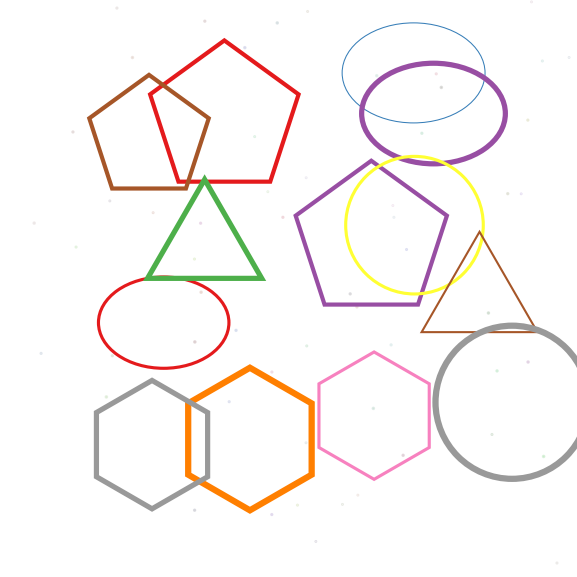[{"shape": "oval", "thickness": 1.5, "radius": 0.56, "center": [0.283, 0.44]}, {"shape": "pentagon", "thickness": 2, "radius": 0.68, "center": [0.388, 0.794]}, {"shape": "oval", "thickness": 0.5, "radius": 0.62, "center": [0.716, 0.873]}, {"shape": "triangle", "thickness": 2.5, "radius": 0.57, "center": [0.354, 0.574]}, {"shape": "oval", "thickness": 2.5, "radius": 0.62, "center": [0.751, 0.803]}, {"shape": "pentagon", "thickness": 2, "radius": 0.69, "center": [0.643, 0.583]}, {"shape": "hexagon", "thickness": 3, "radius": 0.62, "center": [0.433, 0.239]}, {"shape": "circle", "thickness": 1.5, "radius": 0.6, "center": [0.718, 0.609]}, {"shape": "triangle", "thickness": 1, "radius": 0.58, "center": [0.83, 0.482]}, {"shape": "pentagon", "thickness": 2, "radius": 0.54, "center": [0.258, 0.761]}, {"shape": "hexagon", "thickness": 1.5, "radius": 0.55, "center": [0.648, 0.279]}, {"shape": "hexagon", "thickness": 2.5, "radius": 0.56, "center": [0.263, 0.229]}, {"shape": "circle", "thickness": 3, "radius": 0.66, "center": [0.887, 0.303]}]